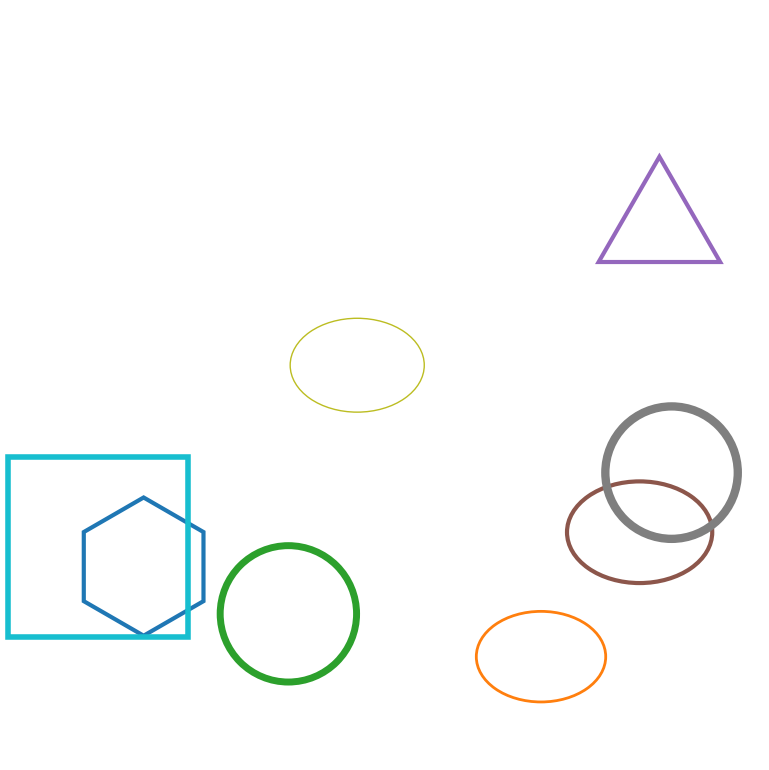[{"shape": "hexagon", "thickness": 1.5, "radius": 0.45, "center": [0.187, 0.264]}, {"shape": "oval", "thickness": 1, "radius": 0.42, "center": [0.703, 0.147]}, {"shape": "circle", "thickness": 2.5, "radius": 0.44, "center": [0.375, 0.203]}, {"shape": "triangle", "thickness": 1.5, "radius": 0.46, "center": [0.856, 0.705]}, {"shape": "oval", "thickness": 1.5, "radius": 0.47, "center": [0.831, 0.309]}, {"shape": "circle", "thickness": 3, "radius": 0.43, "center": [0.872, 0.386]}, {"shape": "oval", "thickness": 0.5, "radius": 0.44, "center": [0.464, 0.526]}, {"shape": "square", "thickness": 2, "radius": 0.58, "center": [0.127, 0.289]}]